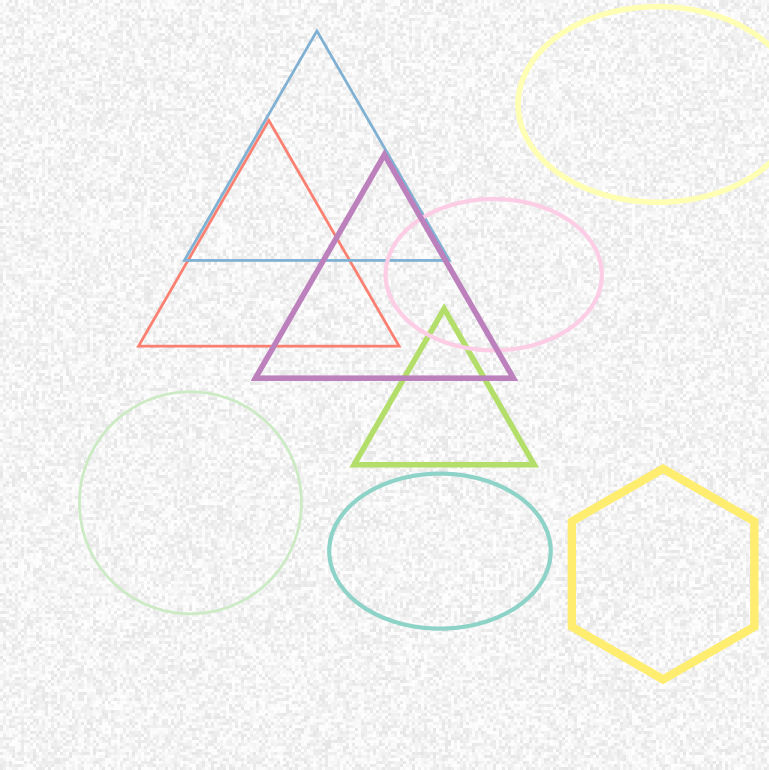[{"shape": "oval", "thickness": 1.5, "radius": 0.72, "center": [0.571, 0.284]}, {"shape": "oval", "thickness": 2, "radius": 0.91, "center": [0.854, 0.864]}, {"shape": "triangle", "thickness": 1, "radius": 0.98, "center": [0.349, 0.648]}, {"shape": "triangle", "thickness": 1, "radius": 0.99, "center": [0.412, 0.761]}, {"shape": "triangle", "thickness": 2, "radius": 0.68, "center": [0.577, 0.464]}, {"shape": "oval", "thickness": 1.5, "radius": 0.7, "center": [0.641, 0.643]}, {"shape": "triangle", "thickness": 2, "radius": 0.97, "center": [0.499, 0.606]}, {"shape": "circle", "thickness": 1, "radius": 0.72, "center": [0.247, 0.347]}, {"shape": "hexagon", "thickness": 3, "radius": 0.68, "center": [0.861, 0.254]}]